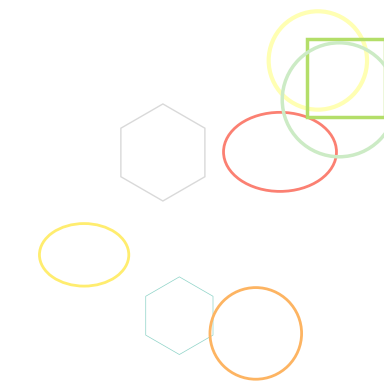[{"shape": "hexagon", "thickness": 0.5, "radius": 0.5, "center": [0.466, 0.18]}, {"shape": "circle", "thickness": 3, "radius": 0.64, "center": [0.826, 0.843]}, {"shape": "oval", "thickness": 2, "radius": 0.73, "center": [0.727, 0.606]}, {"shape": "circle", "thickness": 2, "radius": 0.6, "center": [0.664, 0.134]}, {"shape": "square", "thickness": 2.5, "radius": 0.5, "center": [0.899, 0.797]}, {"shape": "hexagon", "thickness": 1, "radius": 0.63, "center": [0.423, 0.604]}, {"shape": "circle", "thickness": 2.5, "radius": 0.74, "center": [0.881, 0.741]}, {"shape": "oval", "thickness": 2, "radius": 0.58, "center": [0.218, 0.338]}]